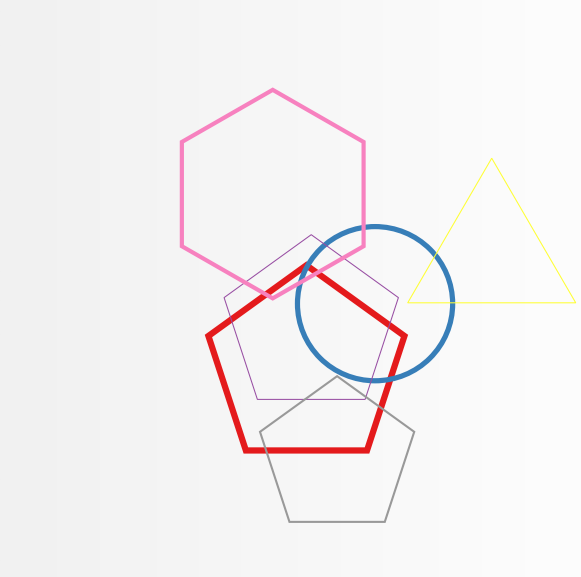[{"shape": "pentagon", "thickness": 3, "radius": 0.89, "center": [0.527, 0.363]}, {"shape": "circle", "thickness": 2.5, "radius": 0.67, "center": [0.645, 0.473]}, {"shape": "pentagon", "thickness": 0.5, "radius": 0.79, "center": [0.535, 0.435]}, {"shape": "triangle", "thickness": 0.5, "radius": 0.83, "center": [0.846, 0.558]}, {"shape": "hexagon", "thickness": 2, "radius": 0.9, "center": [0.469, 0.663]}, {"shape": "pentagon", "thickness": 1, "radius": 0.7, "center": [0.58, 0.208]}]